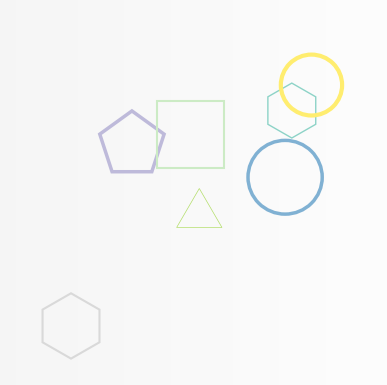[{"shape": "hexagon", "thickness": 1, "radius": 0.36, "center": [0.753, 0.713]}, {"shape": "pentagon", "thickness": 2.5, "radius": 0.44, "center": [0.34, 0.625]}, {"shape": "circle", "thickness": 2.5, "radius": 0.48, "center": [0.736, 0.54]}, {"shape": "triangle", "thickness": 0.5, "radius": 0.34, "center": [0.514, 0.443]}, {"shape": "hexagon", "thickness": 1.5, "radius": 0.42, "center": [0.183, 0.153]}, {"shape": "square", "thickness": 1.5, "radius": 0.44, "center": [0.491, 0.651]}, {"shape": "circle", "thickness": 3, "radius": 0.4, "center": [0.804, 0.779]}]